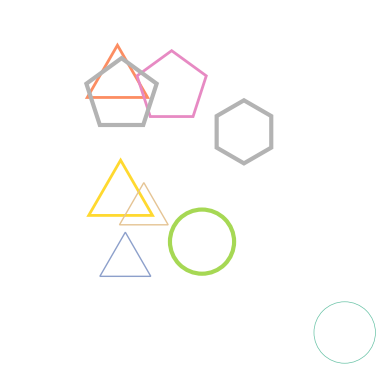[{"shape": "circle", "thickness": 0.5, "radius": 0.4, "center": [0.895, 0.136]}, {"shape": "triangle", "thickness": 2, "radius": 0.45, "center": [0.305, 0.792]}, {"shape": "triangle", "thickness": 1, "radius": 0.38, "center": [0.326, 0.32]}, {"shape": "pentagon", "thickness": 2, "radius": 0.47, "center": [0.446, 0.774]}, {"shape": "circle", "thickness": 3, "radius": 0.42, "center": [0.525, 0.372]}, {"shape": "triangle", "thickness": 2, "radius": 0.48, "center": [0.313, 0.488]}, {"shape": "triangle", "thickness": 1, "radius": 0.37, "center": [0.374, 0.453]}, {"shape": "pentagon", "thickness": 3, "radius": 0.48, "center": [0.316, 0.753]}, {"shape": "hexagon", "thickness": 3, "radius": 0.41, "center": [0.634, 0.658]}]